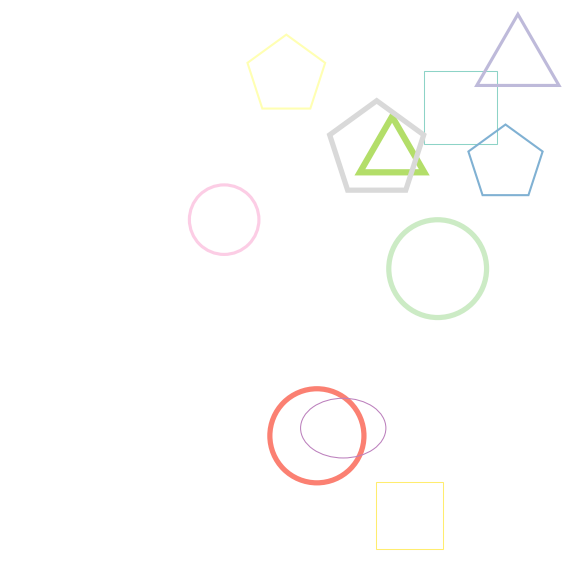[{"shape": "square", "thickness": 0.5, "radius": 0.32, "center": [0.797, 0.813]}, {"shape": "pentagon", "thickness": 1, "radius": 0.35, "center": [0.496, 0.868]}, {"shape": "triangle", "thickness": 1.5, "radius": 0.41, "center": [0.897, 0.892]}, {"shape": "circle", "thickness": 2.5, "radius": 0.41, "center": [0.549, 0.245]}, {"shape": "pentagon", "thickness": 1, "radius": 0.34, "center": [0.875, 0.716]}, {"shape": "triangle", "thickness": 3, "radius": 0.32, "center": [0.679, 0.733]}, {"shape": "circle", "thickness": 1.5, "radius": 0.3, "center": [0.388, 0.619]}, {"shape": "pentagon", "thickness": 2.5, "radius": 0.43, "center": [0.652, 0.739]}, {"shape": "oval", "thickness": 0.5, "radius": 0.37, "center": [0.594, 0.258]}, {"shape": "circle", "thickness": 2.5, "radius": 0.42, "center": [0.758, 0.534]}, {"shape": "square", "thickness": 0.5, "radius": 0.29, "center": [0.709, 0.107]}]